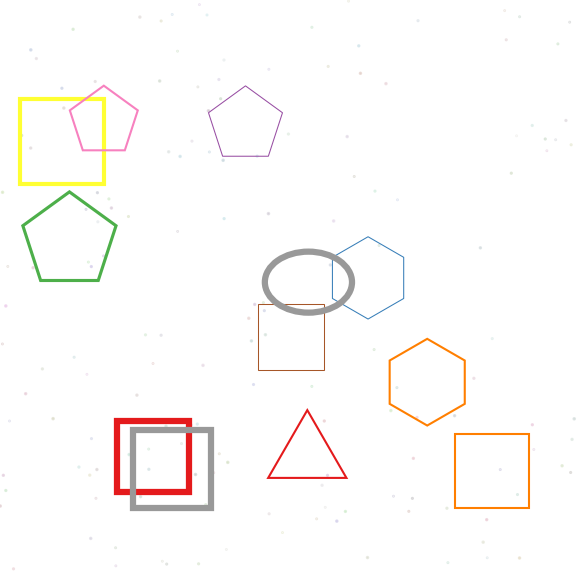[{"shape": "triangle", "thickness": 1, "radius": 0.39, "center": [0.532, 0.211]}, {"shape": "square", "thickness": 3, "radius": 0.31, "center": [0.265, 0.208]}, {"shape": "hexagon", "thickness": 0.5, "radius": 0.36, "center": [0.637, 0.518]}, {"shape": "pentagon", "thickness": 1.5, "radius": 0.42, "center": [0.12, 0.582]}, {"shape": "pentagon", "thickness": 0.5, "radius": 0.34, "center": [0.425, 0.783]}, {"shape": "square", "thickness": 1, "radius": 0.32, "center": [0.851, 0.183]}, {"shape": "hexagon", "thickness": 1, "radius": 0.38, "center": [0.74, 0.337]}, {"shape": "square", "thickness": 2, "radius": 0.37, "center": [0.108, 0.754]}, {"shape": "square", "thickness": 0.5, "radius": 0.29, "center": [0.504, 0.415]}, {"shape": "pentagon", "thickness": 1, "radius": 0.31, "center": [0.18, 0.789]}, {"shape": "square", "thickness": 3, "radius": 0.34, "center": [0.298, 0.186]}, {"shape": "oval", "thickness": 3, "radius": 0.38, "center": [0.534, 0.511]}]